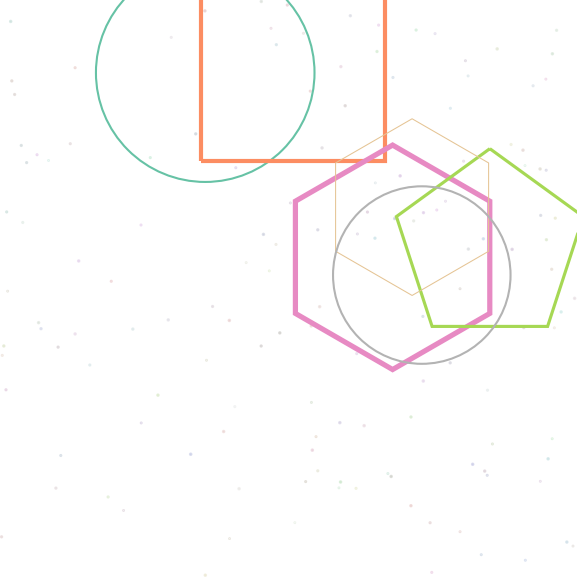[{"shape": "circle", "thickness": 1, "radius": 0.95, "center": [0.355, 0.873]}, {"shape": "square", "thickness": 2, "radius": 0.8, "center": [0.507, 0.88]}, {"shape": "hexagon", "thickness": 2.5, "radius": 0.97, "center": [0.68, 0.554]}, {"shape": "pentagon", "thickness": 1.5, "radius": 0.85, "center": [0.848, 0.572]}, {"shape": "hexagon", "thickness": 0.5, "radius": 0.76, "center": [0.714, 0.641]}, {"shape": "circle", "thickness": 1, "radius": 0.77, "center": [0.73, 0.523]}]